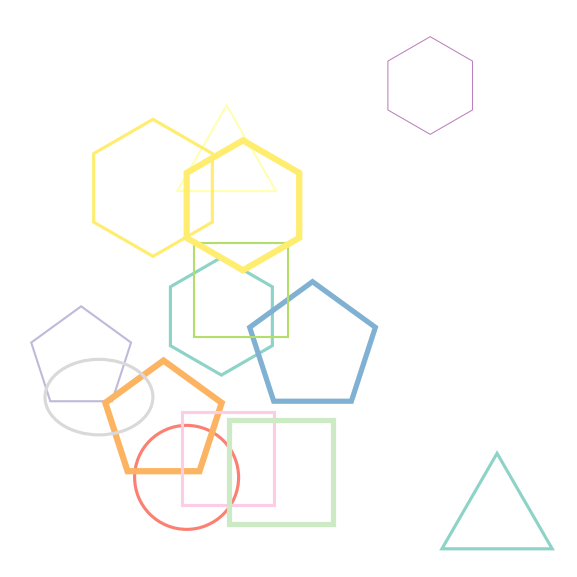[{"shape": "hexagon", "thickness": 1.5, "radius": 0.51, "center": [0.383, 0.452]}, {"shape": "triangle", "thickness": 1.5, "radius": 0.55, "center": [0.861, 0.104]}, {"shape": "triangle", "thickness": 1, "radius": 0.49, "center": [0.392, 0.718]}, {"shape": "pentagon", "thickness": 1, "radius": 0.45, "center": [0.141, 0.378]}, {"shape": "circle", "thickness": 1.5, "radius": 0.45, "center": [0.323, 0.173]}, {"shape": "pentagon", "thickness": 2.5, "radius": 0.57, "center": [0.541, 0.397]}, {"shape": "pentagon", "thickness": 3, "radius": 0.53, "center": [0.283, 0.269]}, {"shape": "square", "thickness": 1, "radius": 0.41, "center": [0.417, 0.498]}, {"shape": "square", "thickness": 1.5, "radius": 0.4, "center": [0.395, 0.205]}, {"shape": "oval", "thickness": 1.5, "radius": 0.47, "center": [0.171, 0.312]}, {"shape": "hexagon", "thickness": 0.5, "radius": 0.42, "center": [0.745, 0.851]}, {"shape": "square", "thickness": 2.5, "radius": 0.45, "center": [0.486, 0.182]}, {"shape": "hexagon", "thickness": 3, "radius": 0.56, "center": [0.421, 0.644]}, {"shape": "hexagon", "thickness": 1.5, "radius": 0.59, "center": [0.265, 0.674]}]